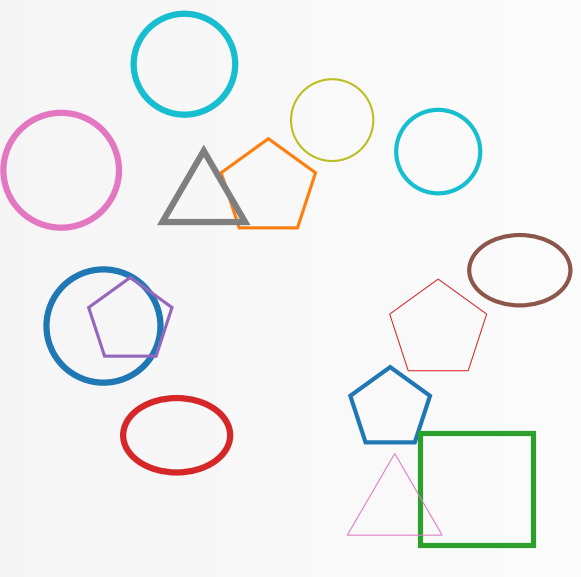[{"shape": "circle", "thickness": 3, "radius": 0.49, "center": [0.178, 0.435]}, {"shape": "pentagon", "thickness": 2, "radius": 0.36, "center": [0.671, 0.291]}, {"shape": "pentagon", "thickness": 1.5, "radius": 0.43, "center": [0.462, 0.674]}, {"shape": "square", "thickness": 2.5, "radius": 0.48, "center": [0.82, 0.152]}, {"shape": "pentagon", "thickness": 0.5, "radius": 0.44, "center": [0.754, 0.428]}, {"shape": "oval", "thickness": 3, "radius": 0.46, "center": [0.304, 0.245]}, {"shape": "pentagon", "thickness": 1.5, "radius": 0.38, "center": [0.224, 0.443]}, {"shape": "oval", "thickness": 2, "radius": 0.44, "center": [0.894, 0.531]}, {"shape": "triangle", "thickness": 0.5, "radius": 0.47, "center": [0.679, 0.12]}, {"shape": "circle", "thickness": 3, "radius": 0.5, "center": [0.105, 0.704]}, {"shape": "triangle", "thickness": 3, "radius": 0.41, "center": [0.351, 0.656]}, {"shape": "circle", "thickness": 1, "radius": 0.35, "center": [0.571, 0.791]}, {"shape": "circle", "thickness": 2, "radius": 0.36, "center": [0.754, 0.737]}, {"shape": "circle", "thickness": 3, "radius": 0.44, "center": [0.317, 0.888]}]